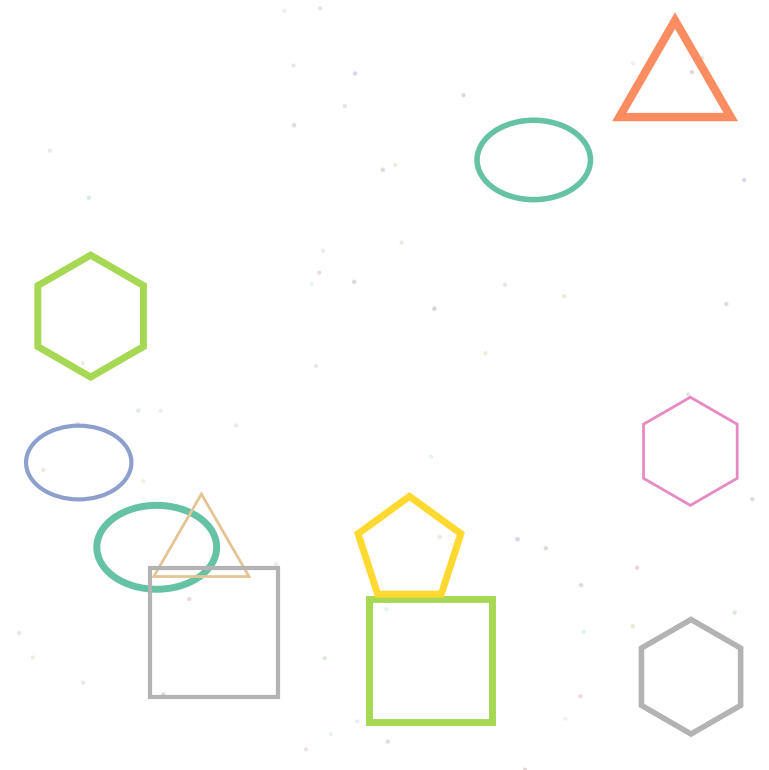[{"shape": "oval", "thickness": 2.5, "radius": 0.39, "center": [0.204, 0.289]}, {"shape": "oval", "thickness": 2, "radius": 0.37, "center": [0.693, 0.792]}, {"shape": "triangle", "thickness": 3, "radius": 0.42, "center": [0.877, 0.89]}, {"shape": "oval", "thickness": 1.5, "radius": 0.34, "center": [0.102, 0.399]}, {"shape": "hexagon", "thickness": 1, "radius": 0.35, "center": [0.897, 0.414]}, {"shape": "hexagon", "thickness": 2.5, "radius": 0.4, "center": [0.118, 0.589]}, {"shape": "square", "thickness": 2.5, "radius": 0.4, "center": [0.558, 0.143]}, {"shape": "pentagon", "thickness": 2.5, "radius": 0.35, "center": [0.532, 0.285]}, {"shape": "triangle", "thickness": 1, "radius": 0.36, "center": [0.262, 0.287]}, {"shape": "hexagon", "thickness": 2, "radius": 0.37, "center": [0.897, 0.121]}, {"shape": "square", "thickness": 1.5, "radius": 0.42, "center": [0.278, 0.178]}]